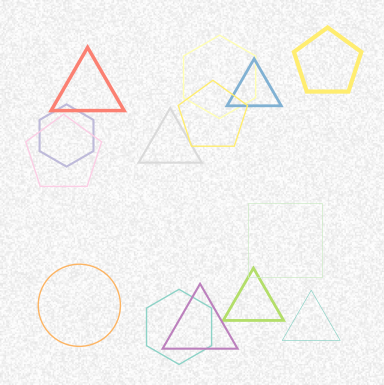[{"shape": "hexagon", "thickness": 1, "radius": 0.49, "center": [0.465, 0.151]}, {"shape": "triangle", "thickness": 0.5, "radius": 0.44, "center": [0.808, 0.159]}, {"shape": "hexagon", "thickness": 1, "radius": 0.54, "center": [0.57, 0.8]}, {"shape": "hexagon", "thickness": 1.5, "radius": 0.4, "center": [0.173, 0.648]}, {"shape": "triangle", "thickness": 2.5, "radius": 0.55, "center": [0.228, 0.767]}, {"shape": "triangle", "thickness": 2, "radius": 0.41, "center": [0.66, 0.766]}, {"shape": "circle", "thickness": 1, "radius": 0.53, "center": [0.206, 0.207]}, {"shape": "triangle", "thickness": 2, "radius": 0.45, "center": [0.658, 0.213]}, {"shape": "pentagon", "thickness": 1, "radius": 0.52, "center": [0.165, 0.6]}, {"shape": "triangle", "thickness": 1.5, "radius": 0.47, "center": [0.442, 0.625]}, {"shape": "triangle", "thickness": 1.5, "radius": 0.56, "center": [0.52, 0.151]}, {"shape": "square", "thickness": 0.5, "radius": 0.48, "center": [0.741, 0.376]}, {"shape": "pentagon", "thickness": 1, "radius": 0.47, "center": [0.553, 0.697]}, {"shape": "pentagon", "thickness": 3, "radius": 0.46, "center": [0.851, 0.837]}]